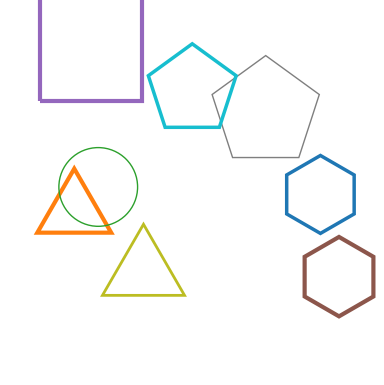[{"shape": "hexagon", "thickness": 2.5, "radius": 0.51, "center": [0.832, 0.495]}, {"shape": "triangle", "thickness": 3, "radius": 0.55, "center": [0.193, 0.451]}, {"shape": "circle", "thickness": 1, "radius": 0.51, "center": [0.255, 0.514]}, {"shape": "square", "thickness": 3, "radius": 0.66, "center": [0.236, 0.871]}, {"shape": "hexagon", "thickness": 3, "radius": 0.52, "center": [0.881, 0.281]}, {"shape": "pentagon", "thickness": 1, "radius": 0.73, "center": [0.69, 0.709]}, {"shape": "triangle", "thickness": 2, "radius": 0.62, "center": [0.373, 0.294]}, {"shape": "pentagon", "thickness": 2.5, "radius": 0.6, "center": [0.499, 0.766]}]